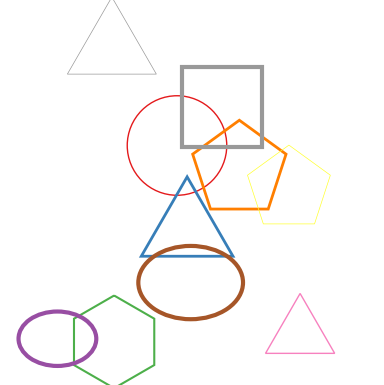[{"shape": "circle", "thickness": 1, "radius": 0.65, "center": [0.46, 0.622]}, {"shape": "triangle", "thickness": 2, "radius": 0.69, "center": [0.486, 0.403]}, {"shape": "hexagon", "thickness": 1.5, "radius": 0.6, "center": [0.296, 0.112]}, {"shape": "oval", "thickness": 3, "radius": 0.5, "center": [0.149, 0.12]}, {"shape": "pentagon", "thickness": 2, "radius": 0.64, "center": [0.622, 0.56]}, {"shape": "pentagon", "thickness": 0.5, "radius": 0.57, "center": [0.75, 0.51]}, {"shape": "oval", "thickness": 3, "radius": 0.68, "center": [0.495, 0.266]}, {"shape": "triangle", "thickness": 1, "radius": 0.52, "center": [0.779, 0.134]}, {"shape": "triangle", "thickness": 0.5, "radius": 0.67, "center": [0.291, 0.874]}, {"shape": "square", "thickness": 3, "radius": 0.52, "center": [0.577, 0.723]}]